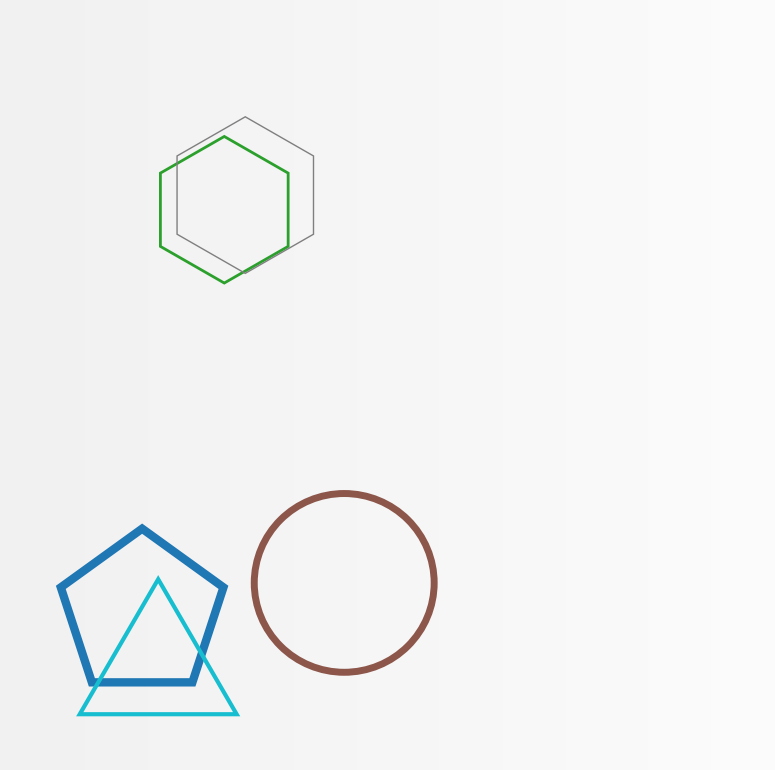[{"shape": "pentagon", "thickness": 3, "radius": 0.55, "center": [0.183, 0.203]}, {"shape": "hexagon", "thickness": 1, "radius": 0.48, "center": [0.289, 0.728]}, {"shape": "circle", "thickness": 2.5, "radius": 0.58, "center": [0.444, 0.243]}, {"shape": "hexagon", "thickness": 0.5, "radius": 0.51, "center": [0.316, 0.747]}, {"shape": "triangle", "thickness": 1.5, "radius": 0.58, "center": [0.204, 0.131]}]